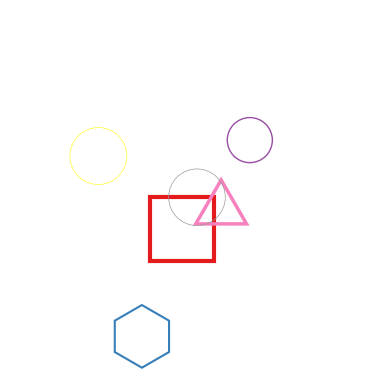[{"shape": "square", "thickness": 3, "radius": 0.42, "center": [0.473, 0.405]}, {"shape": "hexagon", "thickness": 1.5, "radius": 0.41, "center": [0.369, 0.126]}, {"shape": "circle", "thickness": 1, "radius": 0.29, "center": [0.649, 0.636]}, {"shape": "circle", "thickness": 0.5, "radius": 0.37, "center": [0.255, 0.595]}, {"shape": "triangle", "thickness": 2.5, "radius": 0.38, "center": [0.574, 0.457]}, {"shape": "circle", "thickness": 0.5, "radius": 0.37, "center": [0.512, 0.488]}]